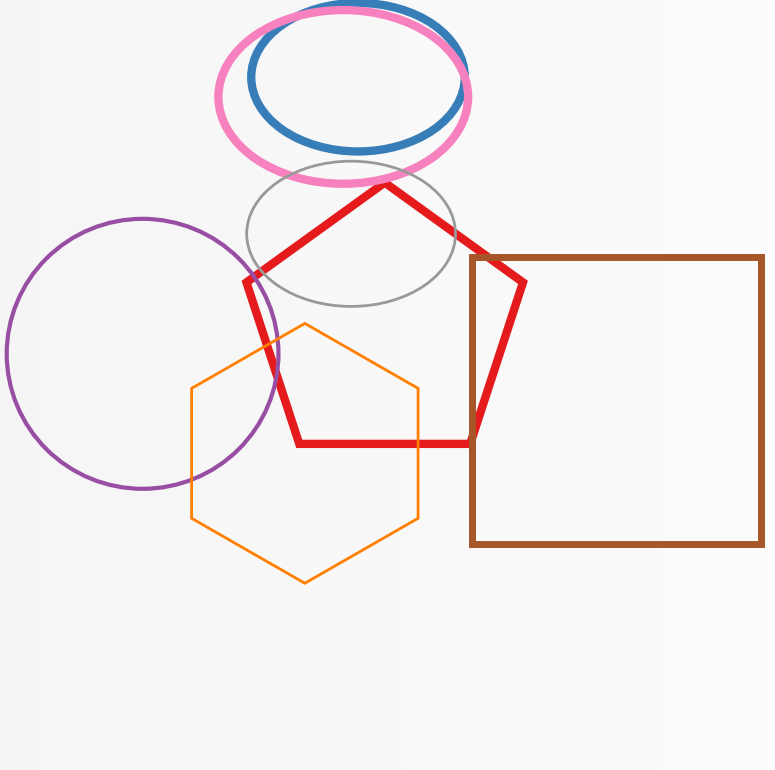[{"shape": "pentagon", "thickness": 3, "radius": 0.94, "center": [0.496, 0.575]}, {"shape": "oval", "thickness": 3, "radius": 0.69, "center": [0.462, 0.9]}, {"shape": "circle", "thickness": 1.5, "radius": 0.88, "center": [0.184, 0.54]}, {"shape": "hexagon", "thickness": 1, "radius": 0.84, "center": [0.393, 0.411]}, {"shape": "square", "thickness": 2.5, "radius": 0.93, "center": [0.796, 0.48]}, {"shape": "oval", "thickness": 3, "radius": 0.81, "center": [0.443, 0.874]}, {"shape": "oval", "thickness": 1, "radius": 0.67, "center": [0.453, 0.696]}]